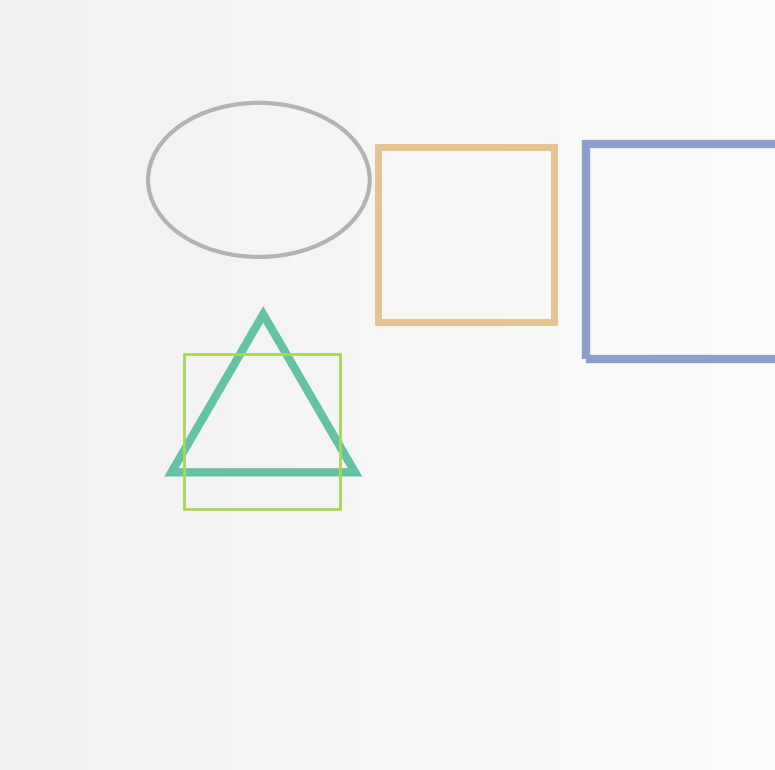[{"shape": "triangle", "thickness": 3, "radius": 0.68, "center": [0.34, 0.455]}, {"shape": "square", "thickness": 3, "radius": 0.7, "center": [0.896, 0.673]}, {"shape": "square", "thickness": 1, "radius": 0.5, "center": [0.338, 0.44]}, {"shape": "square", "thickness": 2.5, "radius": 0.57, "center": [0.601, 0.696]}, {"shape": "oval", "thickness": 1.5, "radius": 0.72, "center": [0.334, 0.766]}]